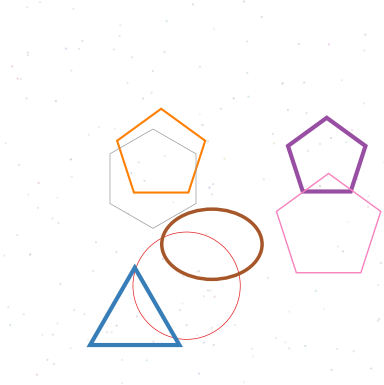[{"shape": "circle", "thickness": 0.5, "radius": 0.7, "center": [0.485, 0.258]}, {"shape": "triangle", "thickness": 3, "radius": 0.67, "center": [0.35, 0.171]}, {"shape": "pentagon", "thickness": 3, "radius": 0.53, "center": [0.849, 0.588]}, {"shape": "pentagon", "thickness": 1.5, "radius": 0.6, "center": [0.419, 0.597]}, {"shape": "oval", "thickness": 2.5, "radius": 0.65, "center": [0.55, 0.366]}, {"shape": "pentagon", "thickness": 1, "radius": 0.71, "center": [0.853, 0.407]}, {"shape": "hexagon", "thickness": 0.5, "radius": 0.65, "center": [0.397, 0.536]}]